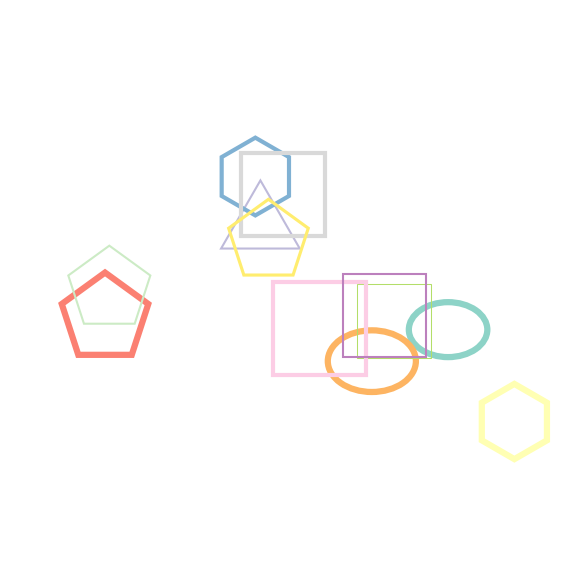[{"shape": "oval", "thickness": 3, "radius": 0.34, "center": [0.776, 0.428]}, {"shape": "hexagon", "thickness": 3, "radius": 0.33, "center": [0.891, 0.269]}, {"shape": "triangle", "thickness": 1, "radius": 0.39, "center": [0.451, 0.608]}, {"shape": "pentagon", "thickness": 3, "radius": 0.39, "center": [0.182, 0.448]}, {"shape": "hexagon", "thickness": 2, "radius": 0.34, "center": [0.442, 0.693]}, {"shape": "oval", "thickness": 3, "radius": 0.38, "center": [0.644, 0.374]}, {"shape": "square", "thickness": 0.5, "radius": 0.32, "center": [0.682, 0.444]}, {"shape": "square", "thickness": 2, "radius": 0.4, "center": [0.554, 0.43]}, {"shape": "square", "thickness": 2, "radius": 0.36, "center": [0.49, 0.662]}, {"shape": "square", "thickness": 1, "radius": 0.36, "center": [0.666, 0.453]}, {"shape": "pentagon", "thickness": 1, "radius": 0.37, "center": [0.189, 0.499]}, {"shape": "pentagon", "thickness": 1.5, "radius": 0.36, "center": [0.465, 0.582]}]